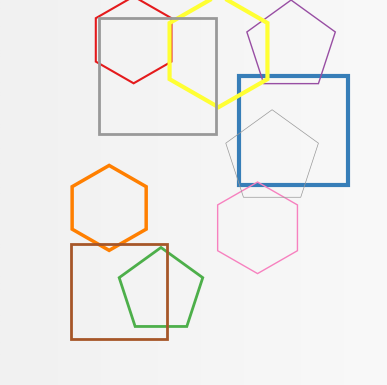[{"shape": "hexagon", "thickness": 1.5, "radius": 0.56, "center": [0.345, 0.896]}, {"shape": "square", "thickness": 3, "radius": 0.7, "center": [0.758, 0.661]}, {"shape": "pentagon", "thickness": 2, "radius": 0.57, "center": [0.415, 0.244]}, {"shape": "pentagon", "thickness": 1, "radius": 0.6, "center": [0.751, 0.88]}, {"shape": "hexagon", "thickness": 2.5, "radius": 0.55, "center": [0.282, 0.46]}, {"shape": "hexagon", "thickness": 3, "radius": 0.73, "center": [0.564, 0.867]}, {"shape": "square", "thickness": 2, "radius": 0.62, "center": [0.307, 0.244]}, {"shape": "hexagon", "thickness": 1, "radius": 0.59, "center": [0.665, 0.408]}, {"shape": "square", "thickness": 2, "radius": 0.75, "center": [0.407, 0.803]}, {"shape": "pentagon", "thickness": 0.5, "radius": 0.63, "center": [0.702, 0.589]}]